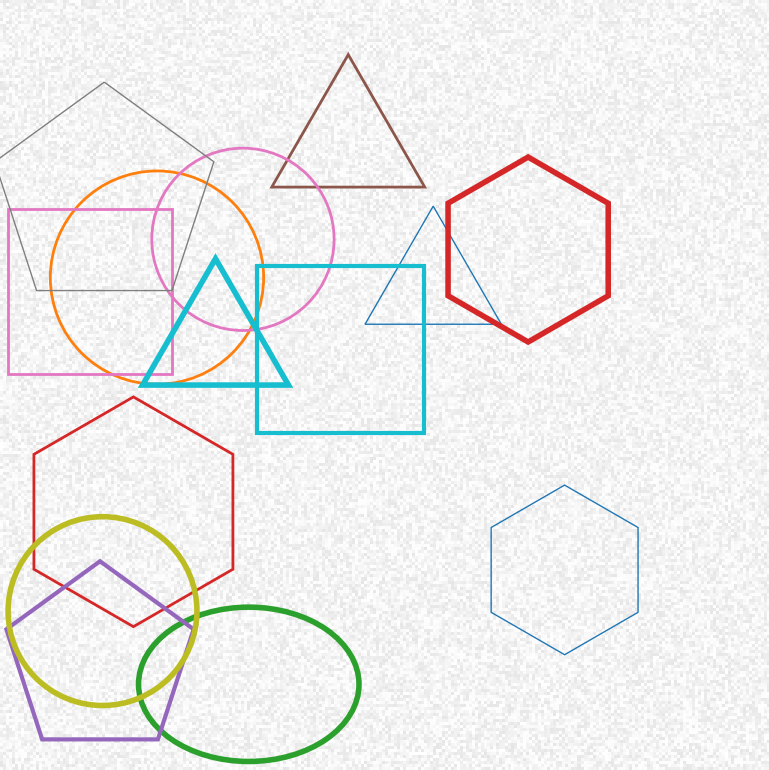[{"shape": "hexagon", "thickness": 0.5, "radius": 0.55, "center": [0.733, 0.26]}, {"shape": "triangle", "thickness": 0.5, "radius": 0.51, "center": [0.563, 0.63]}, {"shape": "circle", "thickness": 1, "radius": 0.69, "center": [0.204, 0.639]}, {"shape": "oval", "thickness": 2, "radius": 0.72, "center": [0.323, 0.111]}, {"shape": "hexagon", "thickness": 1, "radius": 0.75, "center": [0.173, 0.335]}, {"shape": "hexagon", "thickness": 2, "radius": 0.6, "center": [0.686, 0.676]}, {"shape": "pentagon", "thickness": 1.5, "radius": 0.64, "center": [0.13, 0.143]}, {"shape": "triangle", "thickness": 1, "radius": 0.57, "center": [0.452, 0.814]}, {"shape": "square", "thickness": 1, "radius": 0.53, "center": [0.117, 0.621]}, {"shape": "circle", "thickness": 1, "radius": 0.59, "center": [0.316, 0.689]}, {"shape": "pentagon", "thickness": 0.5, "radius": 0.75, "center": [0.135, 0.744]}, {"shape": "circle", "thickness": 2, "radius": 0.61, "center": [0.133, 0.206]}, {"shape": "square", "thickness": 1.5, "radius": 0.54, "center": [0.442, 0.547]}, {"shape": "triangle", "thickness": 2, "radius": 0.55, "center": [0.28, 0.555]}]